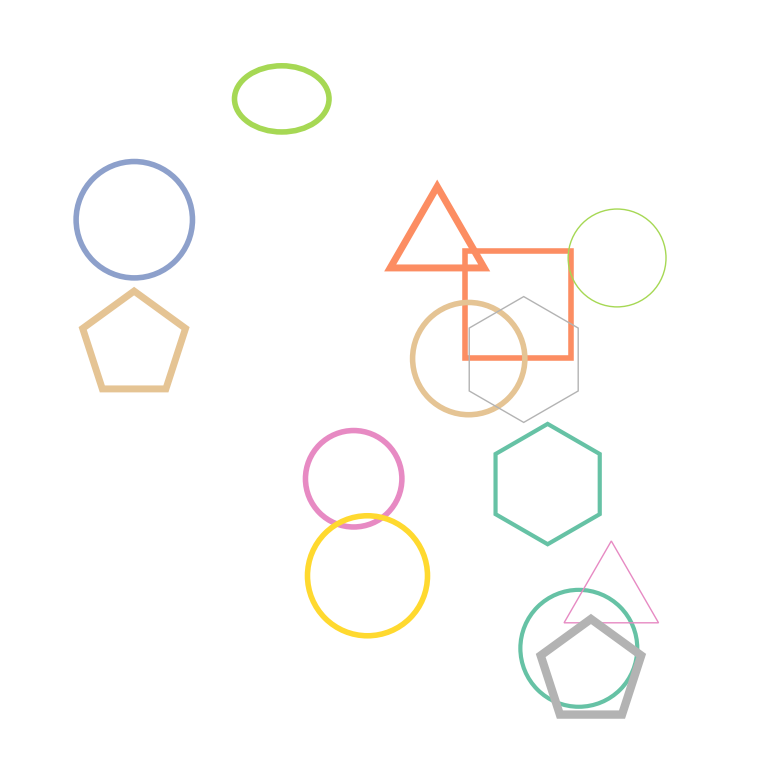[{"shape": "circle", "thickness": 1.5, "radius": 0.38, "center": [0.752, 0.158]}, {"shape": "hexagon", "thickness": 1.5, "radius": 0.39, "center": [0.711, 0.371]}, {"shape": "square", "thickness": 2, "radius": 0.35, "center": [0.673, 0.605]}, {"shape": "triangle", "thickness": 2.5, "radius": 0.35, "center": [0.568, 0.687]}, {"shape": "circle", "thickness": 2, "radius": 0.38, "center": [0.174, 0.715]}, {"shape": "triangle", "thickness": 0.5, "radius": 0.35, "center": [0.794, 0.227]}, {"shape": "circle", "thickness": 2, "radius": 0.31, "center": [0.459, 0.378]}, {"shape": "circle", "thickness": 0.5, "radius": 0.32, "center": [0.801, 0.665]}, {"shape": "oval", "thickness": 2, "radius": 0.31, "center": [0.366, 0.872]}, {"shape": "circle", "thickness": 2, "radius": 0.39, "center": [0.477, 0.252]}, {"shape": "circle", "thickness": 2, "radius": 0.36, "center": [0.609, 0.534]}, {"shape": "pentagon", "thickness": 2.5, "radius": 0.35, "center": [0.174, 0.552]}, {"shape": "hexagon", "thickness": 0.5, "radius": 0.41, "center": [0.68, 0.533]}, {"shape": "pentagon", "thickness": 3, "radius": 0.34, "center": [0.767, 0.128]}]